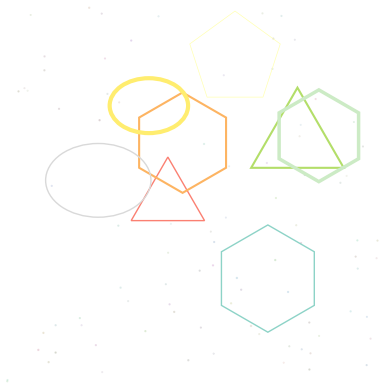[{"shape": "hexagon", "thickness": 1, "radius": 0.7, "center": [0.696, 0.276]}, {"shape": "pentagon", "thickness": 0.5, "radius": 0.62, "center": [0.61, 0.848]}, {"shape": "triangle", "thickness": 1, "radius": 0.55, "center": [0.436, 0.482]}, {"shape": "hexagon", "thickness": 1.5, "radius": 0.65, "center": [0.474, 0.629]}, {"shape": "triangle", "thickness": 1.5, "radius": 0.69, "center": [0.773, 0.633]}, {"shape": "oval", "thickness": 1, "radius": 0.68, "center": [0.255, 0.532]}, {"shape": "hexagon", "thickness": 2.5, "radius": 0.6, "center": [0.828, 0.647]}, {"shape": "oval", "thickness": 3, "radius": 0.51, "center": [0.387, 0.726]}]